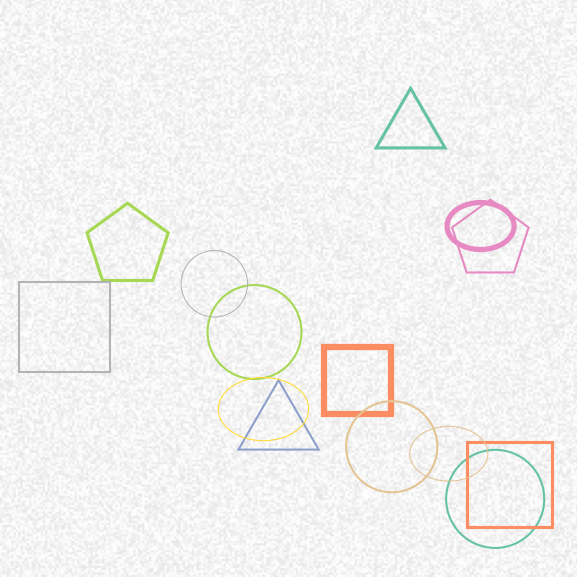[{"shape": "triangle", "thickness": 1.5, "radius": 0.34, "center": [0.711, 0.777]}, {"shape": "circle", "thickness": 1, "radius": 0.42, "center": [0.857, 0.135]}, {"shape": "square", "thickness": 1.5, "radius": 0.36, "center": [0.882, 0.16]}, {"shape": "square", "thickness": 3, "radius": 0.29, "center": [0.619, 0.341]}, {"shape": "triangle", "thickness": 1, "radius": 0.4, "center": [0.482, 0.261]}, {"shape": "pentagon", "thickness": 1, "radius": 0.35, "center": [0.849, 0.584]}, {"shape": "oval", "thickness": 2.5, "radius": 0.29, "center": [0.832, 0.608]}, {"shape": "pentagon", "thickness": 1.5, "radius": 0.37, "center": [0.221, 0.573]}, {"shape": "circle", "thickness": 1, "radius": 0.41, "center": [0.441, 0.424]}, {"shape": "oval", "thickness": 0.5, "radius": 0.39, "center": [0.456, 0.291]}, {"shape": "oval", "thickness": 0.5, "radius": 0.34, "center": [0.777, 0.213]}, {"shape": "circle", "thickness": 1, "radius": 0.39, "center": [0.678, 0.226]}, {"shape": "square", "thickness": 1, "radius": 0.39, "center": [0.112, 0.433]}, {"shape": "circle", "thickness": 0.5, "radius": 0.29, "center": [0.371, 0.508]}]